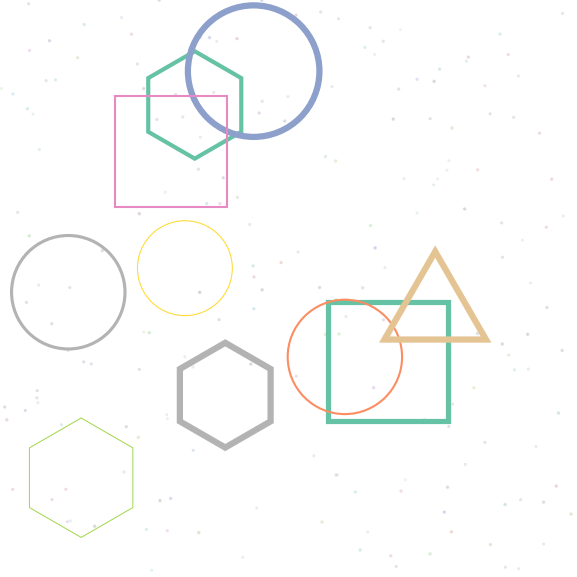[{"shape": "square", "thickness": 2.5, "radius": 0.52, "center": [0.672, 0.374]}, {"shape": "hexagon", "thickness": 2, "radius": 0.46, "center": [0.337, 0.817]}, {"shape": "circle", "thickness": 1, "radius": 0.5, "center": [0.597, 0.381]}, {"shape": "circle", "thickness": 3, "radius": 0.57, "center": [0.439, 0.876]}, {"shape": "square", "thickness": 1, "radius": 0.48, "center": [0.296, 0.737]}, {"shape": "hexagon", "thickness": 0.5, "radius": 0.52, "center": [0.141, 0.172]}, {"shape": "circle", "thickness": 0.5, "radius": 0.41, "center": [0.32, 0.535]}, {"shape": "triangle", "thickness": 3, "radius": 0.51, "center": [0.754, 0.462]}, {"shape": "hexagon", "thickness": 3, "radius": 0.45, "center": [0.39, 0.315]}, {"shape": "circle", "thickness": 1.5, "radius": 0.49, "center": [0.118, 0.493]}]